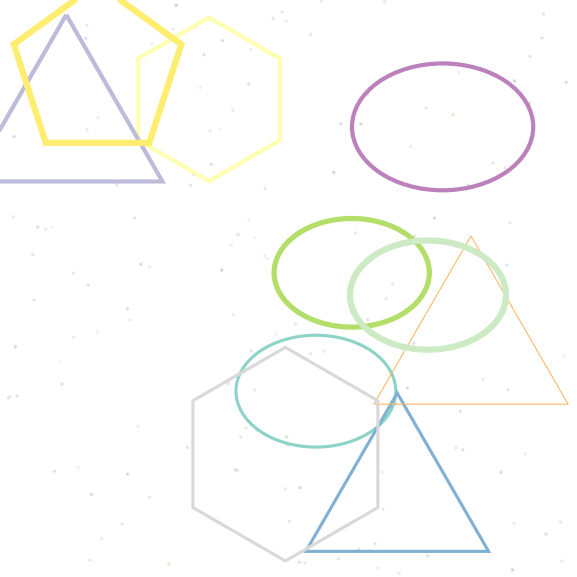[{"shape": "oval", "thickness": 1.5, "radius": 0.69, "center": [0.547, 0.322]}, {"shape": "hexagon", "thickness": 2, "radius": 0.71, "center": [0.362, 0.827]}, {"shape": "triangle", "thickness": 2, "radius": 0.96, "center": [0.115, 0.781]}, {"shape": "triangle", "thickness": 1.5, "radius": 0.91, "center": [0.688, 0.136]}, {"shape": "triangle", "thickness": 0.5, "radius": 0.97, "center": [0.816, 0.396]}, {"shape": "oval", "thickness": 2.5, "radius": 0.67, "center": [0.609, 0.527]}, {"shape": "hexagon", "thickness": 1.5, "radius": 0.92, "center": [0.494, 0.213]}, {"shape": "oval", "thickness": 2, "radius": 0.78, "center": [0.766, 0.779]}, {"shape": "oval", "thickness": 3, "radius": 0.68, "center": [0.741, 0.488]}, {"shape": "pentagon", "thickness": 3, "radius": 0.76, "center": [0.169, 0.875]}]